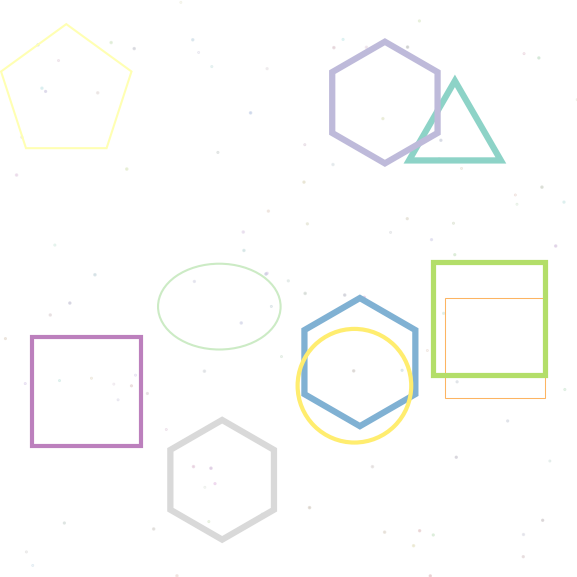[{"shape": "triangle", "thickness": 3, "radius": 0.46, "center": [0.788, 0.767]}, {"shape": "pentagon", "thickness": 1, "radius": 0.59, "center": [0.115, 0.839]}, {"shape": "hexagon", "thickness": 3, "radius": 0.53, "center": [0.666, 0.822]}, {"shape": "hexagon", "thickness": 3, "radius": 0.55, "center": [0.623, 0.372]}, {"shape": "square", "thickness": 0.5, "radius": 0.43, "center": [0.857, 0.396]}, {"shape": "square", "thickness": 2.5, "radius": 0.49, "center": [0.847, 0.447]}, {"shape": "hexagon", "thickness": 3, "radius": 0.52, "center": [0.385, 0.168]}, {"shape": "square", "thickness": 2, "radius": 0.47, "center": [0.15, 0.321]}, {"shape": "oval", "thickness": 1, "radius": 0.53, "center": [0.38, 0.468]}, {"shape": "circle", "thickness": 2, "radius": 0.49, "center": [0.614, 0.331]}]